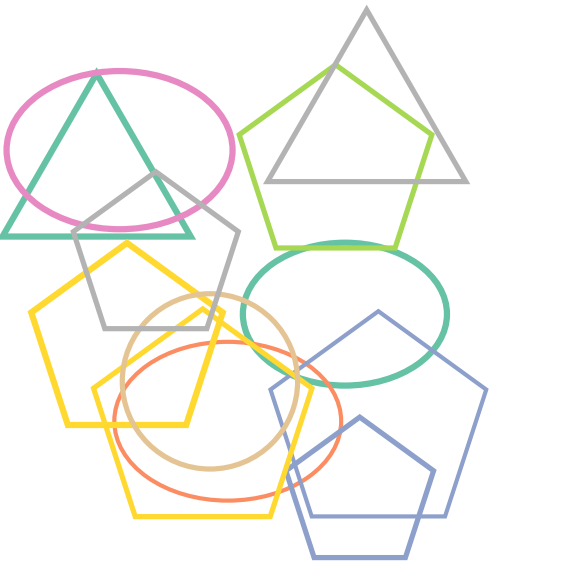[{"shape": "triangle", "thickness": 3, "radius": 0.94, "center": [0.167, 0.684]}, {"shape": "oval", "thickness": 3, "radius": 0.88, "center": [0.597, 0.455]}, {"shape": "oval", "thickness": 2, "radius": 0.98, "center": [0.394, 0.27]}, {"shape": "pentagon", "thickness": 2.5, "radius": 0.67, "center": [0.623, 0.142]}, {"shape": "pentagon", "thickness": 2, "radius": 0.98, "center": [0.655, 0.264]}, {"shape": "oval", "thickness": 3, "radius": 0.98, "center": [0.207, 0.739]}, {"shape": "pentagon", "thickness": 2.5, "radius": 0.88, "center": [0.581, 0.712]}, {"shape": "pentagon", "thickness": 2.5, "radius": 0.99, "center": [0.351, 0.265]}, {"shape": "pentagon", "thickness": 3, "radius": 0.87, "center": [0.22, 0.404]}, {"shape": "circle", "thickness": 2.5, "radius": 0.76, "center": [0.364, 0.339]}, {"shape": "triangle", "thickness": 2.5, "radius": 0.99, "center": [0.635, 0.784]}, {"shape": "pentagon", "thickness": 2.5, "radius": 0.75, "center": [0.27, 0.552]}]